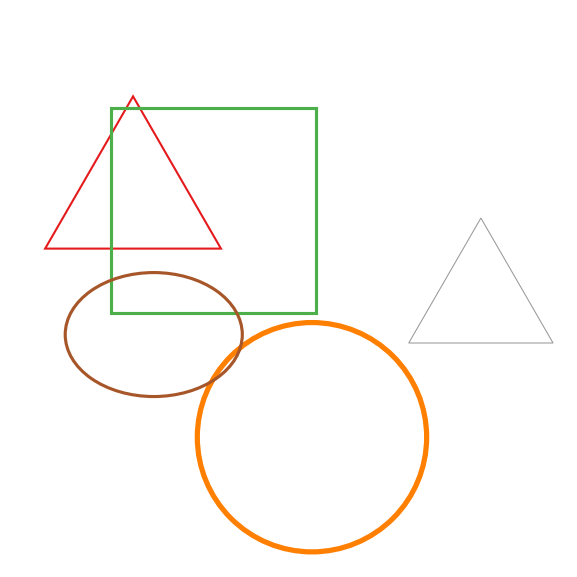[{"shape": "triangle", "thickness": 1, "radius": 0.88, "center": [0.23, 0.657]}, {"shape": "square", "thickness": 1.5, "radius": 0.88, "center": [0.37, 0.634]}, {"shape": "circle", "thickness": 2.5, "radius": 0.99, "center": [0.54, 0.242]}, {"shape": "oval", "thickness": 1.5, "radius": 0.77, "center": [0.266, 0.42]}, {"shape": "triangle", "thickness": 0.5, "radius": 0.72, "center": [0.833, 0.477]}]